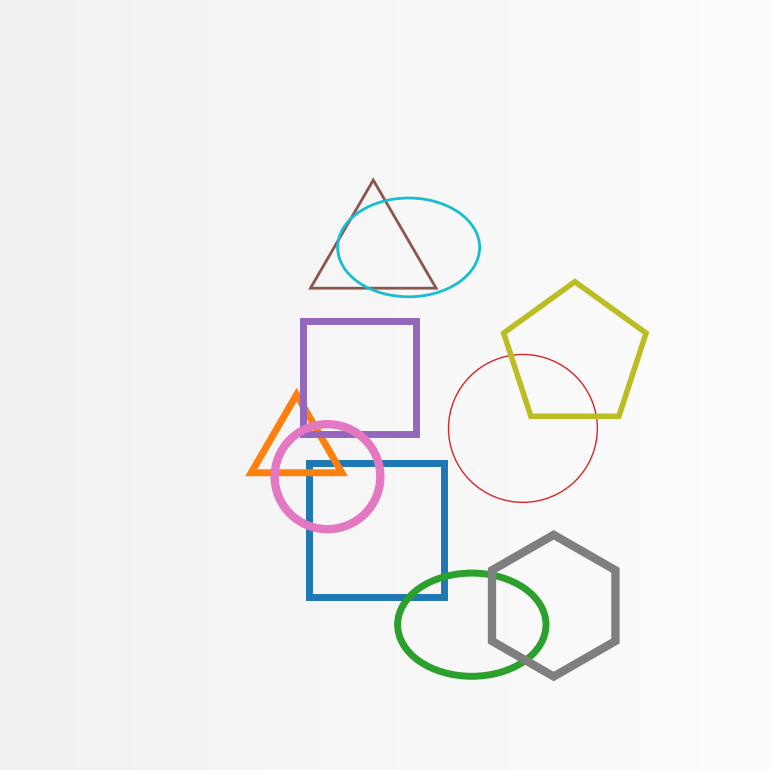[{"shape": "square", "thickness": 2.5, "radius": 0.43, "center": [0.486, 0.311]}, {"shape": "triangle", "thickness": 2.5, "radius": 0.34, "center": [0.383, 0.42]}, {"shape": "oval", "thickness": 2.5, "radius": 0.48, "center": [0.609, 0.189]}, {"shape": "circle", "thickness": 0.5, "radius": 0.48, "center": [0.675, 0.444]}, {"shape": "square", "thickness": 2.5, "radius": 0.36, "center": [0.464, 0.51]}, {"shape": "triangle", "thickness": 1, "radius": 0.47, "center": [0.482, 0.673]}, {"shape": "circle", "thickness": 3, "radius": 0.34, "center": [0.423, 0.381]}, {"shape": "hexagon", "thickness": 3, "radius": 0.46, "center": [0.714, 0.213]}, {"shape": "pentagon", "thickness": 2, "radius": 0.48, "center": [0.742, 0.538]}, {"shape": "oval", "thickness": 1, "radius": 0.46, "center": [0.527, 0.679]}]